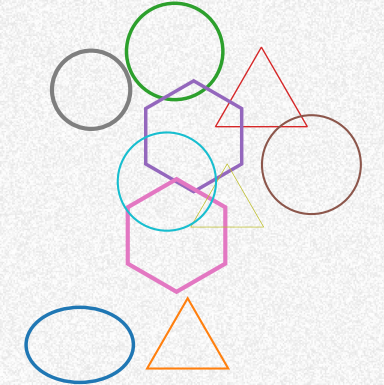[{"shape": "oval", "thickness": 2.5, "radius": 0.7, "center": [0.207, 0.104]}, {"shape": "triangle", "thickness": 1.5, "radius": 0.61, "center": [0.487, 0.104]}, {"shape": "circle", "thickness": 2.5, "radius": 0.63, "center": [0.454, 0.866]}, {"shape": "triangle", "thickness": 1, "radius": 0.69, "center": [0.679, 0.74]}, {"shape": "hexagon", "thickness": 2.5, "radius": 0.72, "center": [0.503, 0.646]}, {"shape": "circle", "thickness": 1.5, "radius": 0.64, "center": [0.809, 0.572]}, {"shape": "hexagon", "thickness": 3, "radius": 0.73, "center": [0.459, 0.388]}, {"shape": "circle", "thickness": 3, "radius": 0.51, "center": [0.237, 0.767]}, {"shape": "triangle", "thickness": 0.5, "radius": 0.55, "center": [0.59, 0.465]}, {"shape": "circle", "thickness": 1.5, "radius": 0.64, "center": [0.433, 0.528]}]